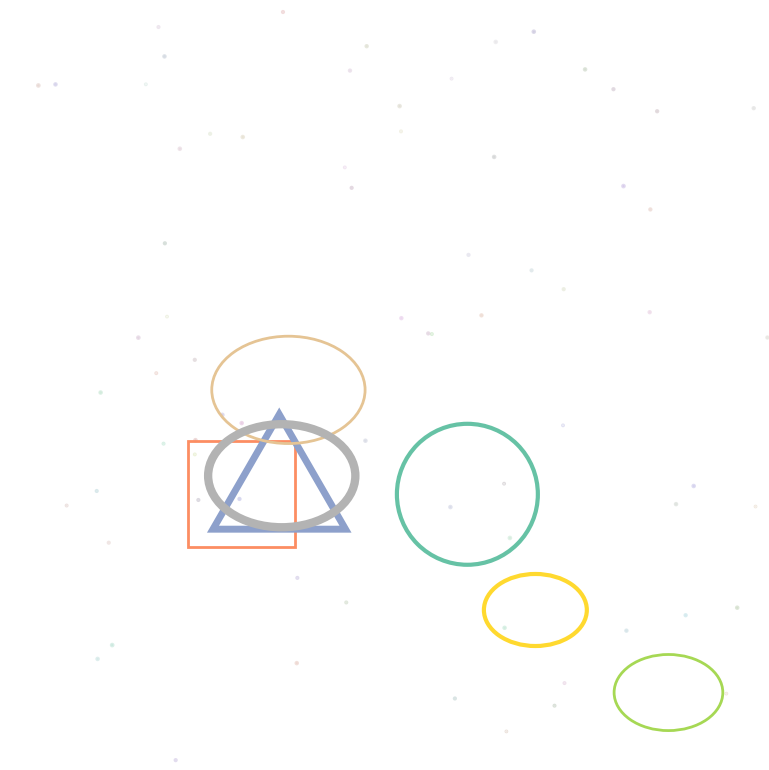[{"shape": "circle", "thickness": 1.5, "radius": 0.46, "center": [0.607, 0.358]}, {"shape": "square", "thickness": 1, "radius": 0.35, "center": [0.314, 0.358]}, {"shape": "triangle", "thickness": 2.5, "radius": 0.5, "center": [0.363, 0.362]}, {"shape": "oval", "thickness": 1, "radius": 0.35, "center": [0.868, 0.101]}, {"shape": "oval", "thickness": 1.5, "radius": 0.33, "center": [0.695, 0.208]}, {"shape": "oval", "thickness": 1, "radius": 0.5, "center": [0.375, 0.494]}, {"shape": "oval", "thickness": 3, "radius": 0.48, "center": [0.366, 0.382]}]